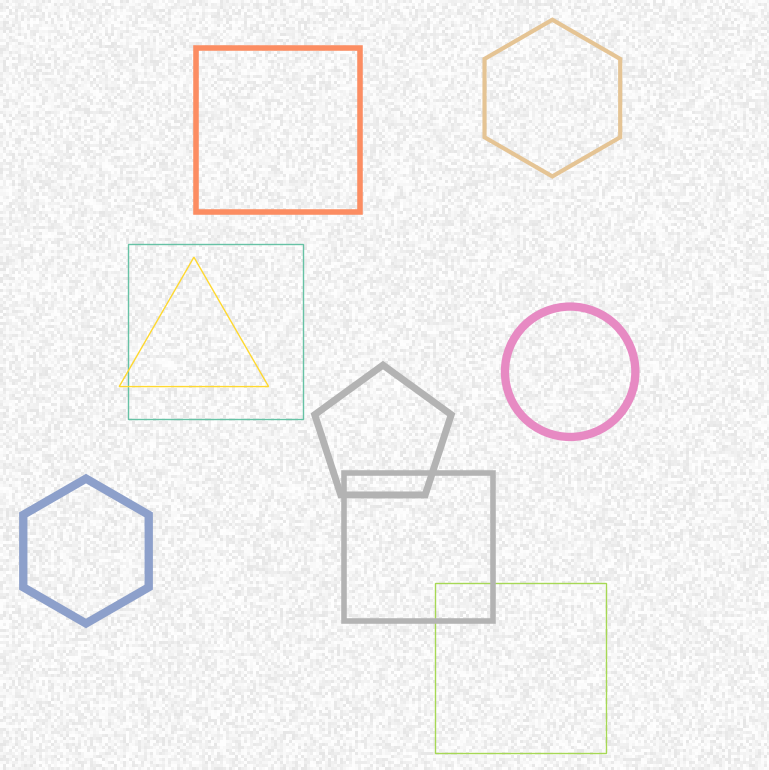[{"shape": "square", "thickness": 0.5, "radius": 0.57, "center": [0.28, 0.57]}, {"shape": "square", "thickness": 2, "radius": 0.53, "center": [0.362, 0.832]}, {"shape": "hexagon", "thickness": 3, "radius": 0.47, "center": [0.112, 0.284]}, {"shape": "circle", "thickness": 3, "radius": 0.42, "center": [0.74, 0.517]}, {"shape": "square", "thickness": 0.5, "radius": 0.55, "center": [0.676, 0.132]}, {"shape": "triangle", "thickness": 0.5, "radius": 0.56, "center": [0.252, 0.554]}, {"shape": "hexagon", "thickness": 1.5, "radius": 0.51, "center": [0.717, 0.873]}, {"shape": "square", "thickness": 2, "radius": 0.48, "center": [0.544, 0.29]}, {"shape": "pentagon", "thickness": 2.5, "radius": 0.47, "center": [0.497, 0.433]}]